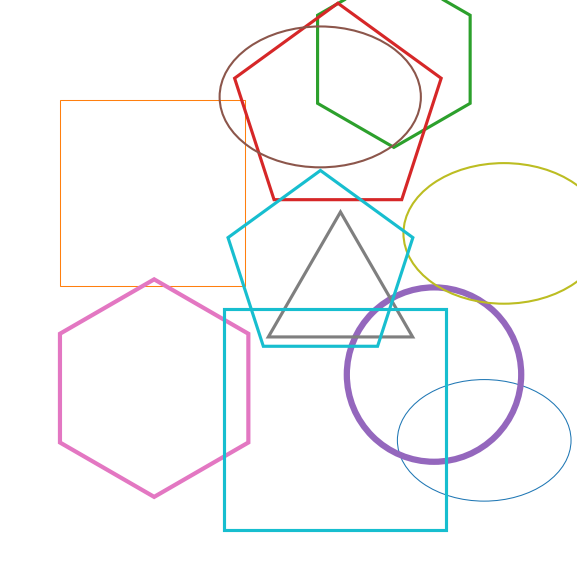[{"shape": "oval", "thickness": 0.5, "radius": 0.75, "center": [0.838, 0.237]}, {"shape": "square", "thickness": 0.5, "radius": 0.8, "center": [0.264, 0.665]}, {"shape": "hexagon", "thickness": 1.5, "radius": 0.76, "center": [0.682, 0.896]}, {"shape": "pentagon", "thickness": 1.5, "radius": 0.94, "center": [0.585, 0.806]}, {"shape": "circle", "thickness": 3, "radius": 0.75, "center": [0.752, 0.351]}, {"shape": "oval", "thickness": 1, "radius": 0.87, "center": [0.555, 0.831]}, {"shape": "hexagon", "thickness": 2, "radius": 0.94, "center": [0.267, 0.327]}, {"shape": "triangle", "thickness": 1.5, "radius": 0.72, "center": [0.59, 0.488]}, {"shape": "oval", "thickness": 1, "radius": 0.87, "center": [0.873, 0.595]}, {"shape": "square", "thickness": 1.5, "radius": 0.96, "center": [0.58, 0.273]}, {"shape": "pentagon", "thickness": 1.5, "radius": 0.84, "center": [0.555, 0.536]}]